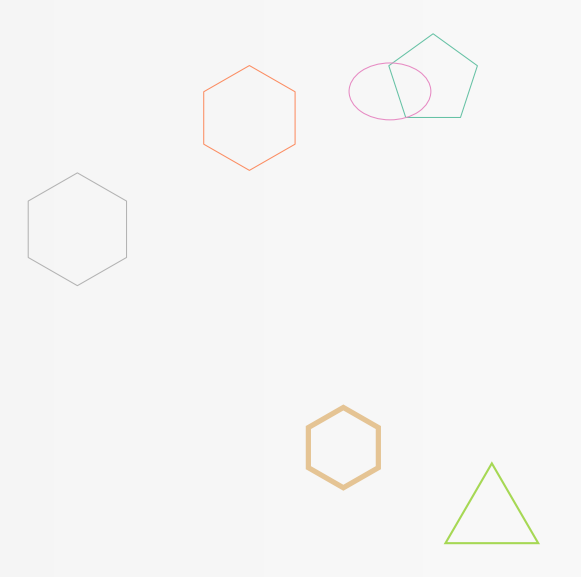[{"shape": "pentagon", "thickness": 0.5, "radius": 0.4, "center": [0.745, 0.861]}, {"shape": "hexagon", "thickness": 0.5, "radius": 0.45, "center": [0.429, 0.795]}, {"shape": "oval", "thickness": 0.5, "radius": 0.35, "center": [0.671, 0.841]}, {"shape": "triangle", "thickness": 1, "radius": 0.46, "center": [0.846, 0.105]}, {"shape": "hexagon", "thickness": 2.5, "radius": 0.35, "center": [0.591, 0.224]}, {"shape": "hexagon", "thickness": 0.5, "radius": 0.49, "center": [0.133, 0.602]}]